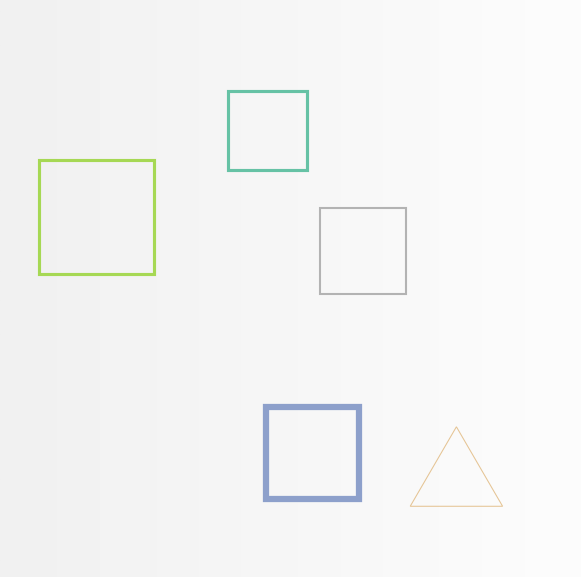[{"shape": "square", "thickness": 1.5, "radius": 0.34, "center": [0.46, 0.772]}, {"shape": "square", "thickness": 3, "radius": 0.4, "center": [0.537, 0.215]}, {"shape": "square", "thickness": 1.5, "radius": 0.5, "center": [0.166, 0.623]}, {"shape": "triangle", "thickness": 0.5, "radius": 0.46, "center": [0.785, 0.168]}, {"shape": "square", "thickness": 1, "radius": 0.37, "center": [0.625, 0.564]}]